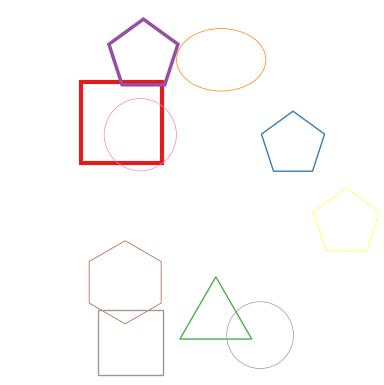[{"shape": "square", "thickness": 3, "radius": 0.53, "center": [0.316, 0.681]}, {"shape": "pentagon", "thickness": 1, "radius": 0.43, "center": [0.761, 0.625]}, {"shape": "triangle", "thickness": 1, "radius": 0.54, "center": [0.561, 0.173]}, {"shape": "pentagon", "thickness": 2.5, "radius": 0.47, "center": [0.373, 0.856]}, {"shape": "oval", "thickness": 0.5, "radius": 0.58, "center": [0.575, 0.845]}, {"shape": "pentagon", "thickness": 0.5, "radius": 0.45, "center": [0.899, 0.422]}, {"shape": "hexagon", "thickness": 0.5, "radius": 0.54, "center": [0.325, 0.267]}, {"shape": "circle", "thickness": 0.5, "radius": 0.47, "center": [0.364, 0.65]}, {"shape": "square", "thickness": 1, "radius": 0.42, "center": [0.338, 0.11]}, {"shape": "circle", "thickness": 0.5, "radius": 0.43, "center": [0.676, 0.13]}]